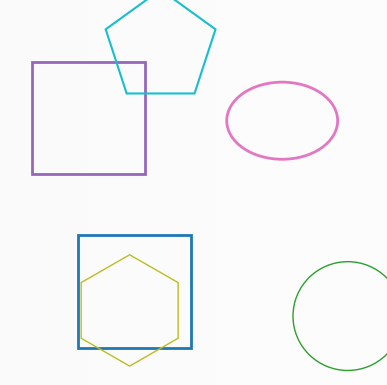[{"shape": "square", "thickness": 2, "radius": 0.73, "center": [0.348, 0.243]}, {"shape": "circle", "thickness": 1, "radius": 0.71, "center": [0.897, 0.179]}, {"shape": "square", "thickness": 2, "radius": 0.73, "center": [0.229, 0.693]}, {"shape": "oval", "thickness": 2, "radius": 0.72, "center": [0.728, 0.686]}, {"shape": "hexagon", "thickness": 1, "radius": 0.72, "center": [0.335, 0.194]}, {"shape": "pentagon", "thickness": 1.5, "radius": 0.75, "center": [0.414, 0.878]}]